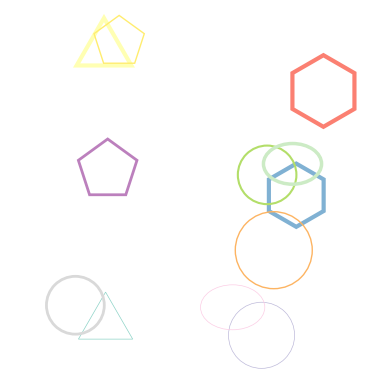[{"shape": "triangle", "thickness": 0.5, "radius": 0.41, "center": [0.274, 0.16]}, {"shape": "triangle", "thickness": 3, "radius": 0.41, "center": [0.27, 0.871]}, {"shape": "circle", "thickness": 0.5, "radius": 0.43, "center": [0.679, 0.129]}, {"shape": "hexagon", "thickness": 3, "radius": 0.47, "center": [0.84, 0.764]}, {"shape": "hexagon", "thickness": 3, "radius": 0.41, "center": [0.77, 0.493]}, {"shape": "circle", "thickness": 1, "radius": 0.5, "center": [0.711, 0.35]}, {"shape": "circle", "thickness": 1.5, "radius": 0.38, "center": [0.694, 0.546]}, {"shape": "oval", "thickness": 0.5, "radius": 0.42, "center": [0.604, 0.202]}, {"shape": "circle", "thickness": 2, "radius": 0.38, "center": [0.196, 0.207]}, {"shape": "pentagon", "thickness": 2, "radius": 0.4, "center": [0.28, 0.559]}, {"shape": "oval", "thickness": 2.5, "radius": 0.38, "center": [0.76, 0.574]}, {"shape": "pentagon", "thickness": 1, "radius": 0.34, "center": [0.309, 0.891]}]